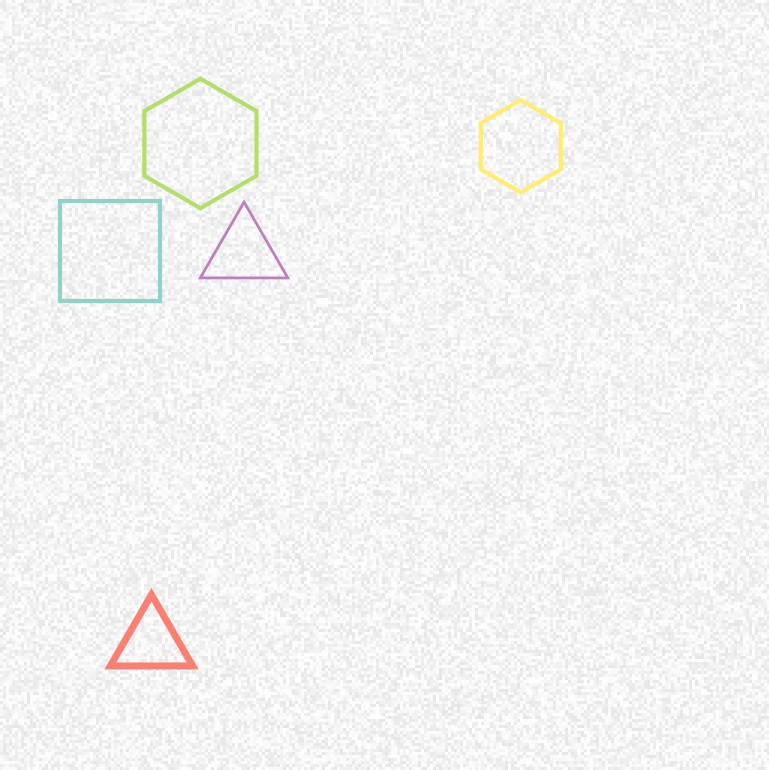[{"shape": "square", "thickness": 1.5, "radius": 0.32, "center": [0.143, 0.674]}, {"shape": "triangle", "thickness": 2.5, "radius": 0.31, "center": [0.197, 0.166]}, {"shape": "hexagon", "thickness": 1.5, "radius": 0.42, "center": [0.26, 0.814]}, {"shape": "triangle", "thickness": 1, "radius": 0.33, "center": [0.317, 0.672]}, {"shape": "hexagon", "thickness": 1.5, "radius": 0.3, "center": [0.676, 0.81]}]